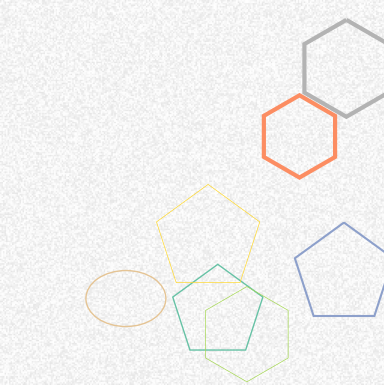[{"shape": "pentagon", "thickness": 1, "radius": 0.62, "center": [0.566, 0.19]}, {"shape": "hexagon", "thickness": 3, "radius": 0.53, "center": [0.778, 0.646]}, {"shape": "pentagon", "thickness": 1.5, "radius": 0.67, "center": [0.893, 0.288]}, {"shape": "hexagon", "thickness": 0.5, "radius": 0.62, "center": [0.641, 0.132]}, {"shape": "pentagon", "thickness": 0.5, "radius": 0.71, "center": [0.541, 0.38]}, {"shape": "oval", "thickness": 1, "radius": 0.52, "center": [0.327, 0.225]}, {"shape": "hexagon", "thickness": 3, "radius": 0.63, "center": [0.9, 0.823]}]